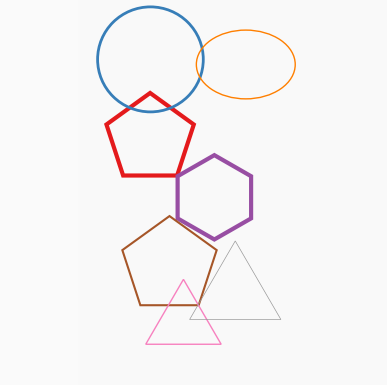[{"shape": "pentagon", "thickness": 3, "radius": 0.59, "center": [0.387, 0.64]}, {"shape": "circle", "thickness": 2, "radius": 0.68, "center": [0.388, 0.846]}, {"shape": "hexagon", "thickness": 3, "radius": 0.55, "center": [0.553, 0.488]}, {"shape": "oval", "thickness": 1, "radius": 0.64, "center": [0.634, 0.833]}, {"shape": "pentagon", "thickness": 1.5, "radius": 0.64, "center": [0.437, 0.311]}, {"shape": "triangle", "thickness": 1, "radius": 0.56, "center": [0.473, 0.162]}, {"shape": "triangle", "thickness": 0.5, "radius": 0.68, "center": [0.607, 0.238]}]